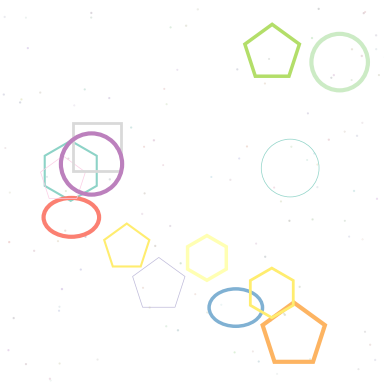[{"shape": "hexagon", "thickness": 1.5, "radius": 0.39, "center": [0.184, 0.556]}, {"shape": "circle", "thickness": 0.5, "radius": 0.38, "center": [0.754, 0.564]}, {"shape": "hexagon", "thickness": 2.5, "radius": 0.29, "center": [0.538, 0.33]}, {"shape": "pentagon", "thickness": 0.5, "radius": 0.36, "center": [0.412, 0.26]}, {"shape": "oval", "thickness": 3, "radius": 0.36, "center": [0.185, 0.435]}, {"shape": "oval", "thickness": 2.5, "radius": 0.35, "center": [0.612, 0.201]}, {"shape": "pentagon", "thickness": 3, "radius": 0.43, "center": [0.763, 0.129]}, {"shape": "pentagon", "thickness": 2.5, "radius": 0.37, "center": [0.707, 0.862]}, {"shape": "pentagon", "thickness": 0.5, "radius": 0.31, "center": [0.164, 0.534]}, {"shape": "square", "thickness": 2, "radius": 0.31, "center": [0.253, 0.618]}, {"shape": "circle", "thickness": 3, "radius": 0.4, "center": [0.238, 0.574]}, {"shape": "circle", "thickness": 3, "radius": 0.37, "center": [0.882, 0.839]}, {"shape": "hexagon", "thickness": 2, "radius": 0.32, "center": [0.706, 0.239]}, {"shape": "pentagon", "thickness": 1.5, "radius": 0.31, "center": [0.329, 0.358]}]